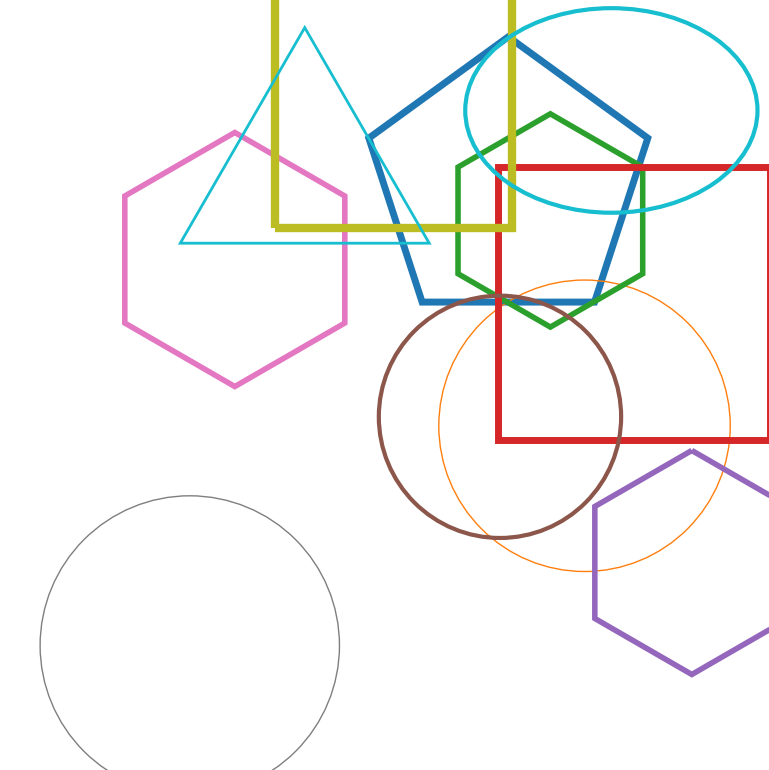[{"shape": "pentagon", "thickness": 2.5, "radius": 0.95, "center": [0.66, 0.762]}, {"shape": "circle", "thickness": 0.5, "radius": 0.95, "center": [0.759, 0.447]}, {"shape": "hexagon", "thickness": 2, "radius": 0.69, "center": [0.715, 0.714]}, {"shape": "square", "thickness": 2.5, "radius": 0.88, "center": [0.823, 0.606]}, {"shape": "hexagon", "thickness": 2, "radius": 0.73, "center": [0.898, 0.27]}, {"shape": "circle", "thickness": 1.5, "radius": 0.79, "center": [0.649, 0.459]}, {"shape": "hexagon", "thickness": 2, "radius": 0.82, "center": [0.305, 0.663]}, {"shape": "circle", "thickness": 0.5, "radius": 0.97, "center": [0.246, 0.162]}, {"shape": "square", "thickness": 3, "radius": 0.77, "center": [0.511, 0.857]}, {"shape": "oval", "thickness": 1.5, "radius": 0.95, "center": [0.794, 0.857]}, {"shape": "triangle", "thickness": 1, "radius": 0.93, "center": [0.396, 0.777]}]